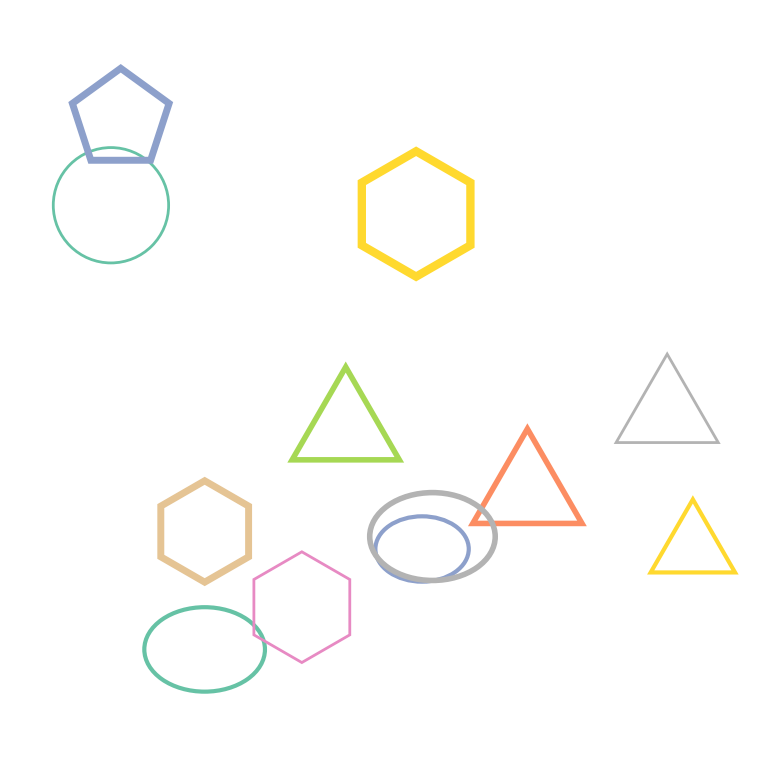[{"shape": "oval", "thickness": 1.5, "radius": 0.39, "center": [0.266, 0.157]}, {"shape": "circle", "thickness": 1, "radius": 0.37, "center": [0.144, 0.733]}, {"shape": "triangle", "thickness": 2, "radius": 0.41, "center": [0.685, 0.361]}, {"shape": "pentagon", "thickness": 2.5, "radius": 0.33, "center": [0.157, 0.845]}, {"shape": "oval", "thickness": 1.5, "radius": 0.3, "center": [0.548, 0.287]}, {"shape": "hexagon", "thickness": 1, "radius": 0.36, "center": [0.392, 0.211]}, {"shape": "triangle", "thickness": 2, "radius": 0.4, "center": [0.449, 0.443]}, {"shape": "hexagon", "thickness": 3, "radius": 0.41, "center": [0.54, 0.722]}, {"shape": "triangle", "thickness": 1.5, "radius": 0.32, "center": [0.9, 0.288]}, {"shape": "hexagon", "thickness": 2.5, "radius": 0.33, "center": [0.266, 0.31]}, {"shape": "oval", "thickness": 2, "radius": 0.41, "center": [0.562, 0.303]}, {"shape": "triangle", "thickness": 1, "radius": 0.38, "center": [0.866, 0.464]}]